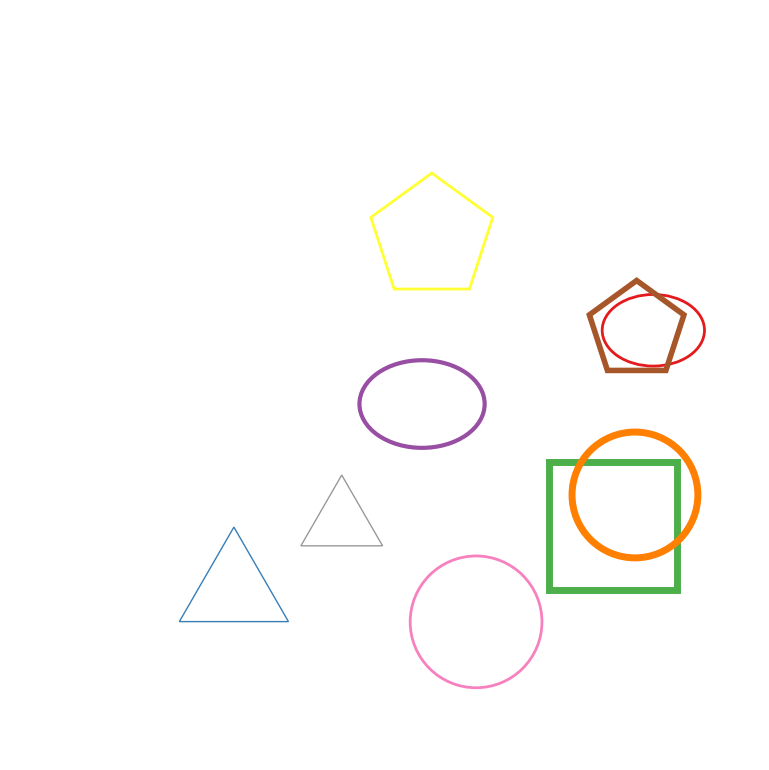[{"shape": "oval", "thickness": 1, "radius": 0.33, "center": [0.849, 0.571]}, {"shape": "triangle", "thickness": 0.5, "radius": 0.41, "center": [0.304, 0.234]}, {"shape": "square", "thickness": 2.5, "radius": 0.42, "center": [0.796, 0.316]}, {"shape": "oval", "thickness": 1.5, "radius": 0.41, "center": [0.548, 0.475]}, {"shape": "circle", "thickness": 2.5, "radius": 0.41, "center": [0.825, 0.357]}, {"shape": "pentagon", "thickness": 1, "radius": 0.42, "center": [0.561, 0.692]}, {"shape": "pentagon", "thickness": 2, "radius": 0.32, "center": [0.827, 0.571]}, {"shape": "circle", "thickness": 1, "radius": 0.43, "center": [0.618, 0.192]}, {"shape": "triangle", "thickness": 0.5, "radius": 0.31, "center": [0.444, 0.322]}]